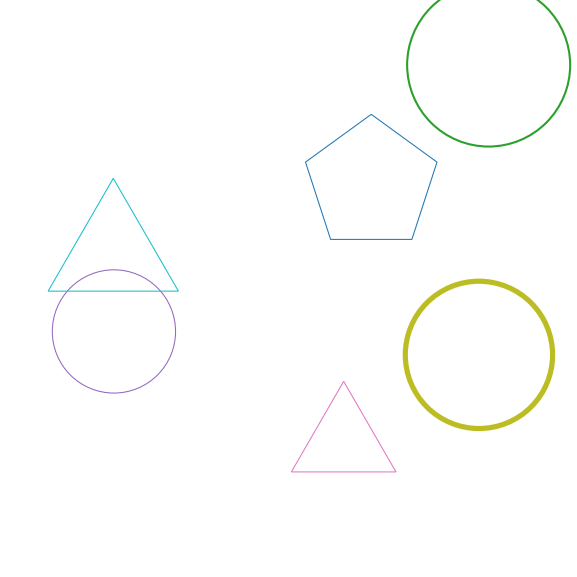[{"shape": "pentagon", "thickness": 0.5, "radius": 0.6, "center": [0.643, 0.681]}, {"shape": "circle", "thickness": 1, "radius": 0.71, "center": [0.846, 0.887]}, {"shape": "circle", "thickness": 0.5, "radius": 0.53, "center": [0.197, 0.425]}, {"shape": "triangle", "thickness": 0.5, "radius": 0.52, "center": [0.595, 0.234]}, {"shape": "circle", "thickness": 2.5, "radius": 0.64, "center": [0.829, 0.385]}, {"shape": "triangle", "thickness": 0.5, "radius": 0.65, "center": [0.196, 0.56]}]